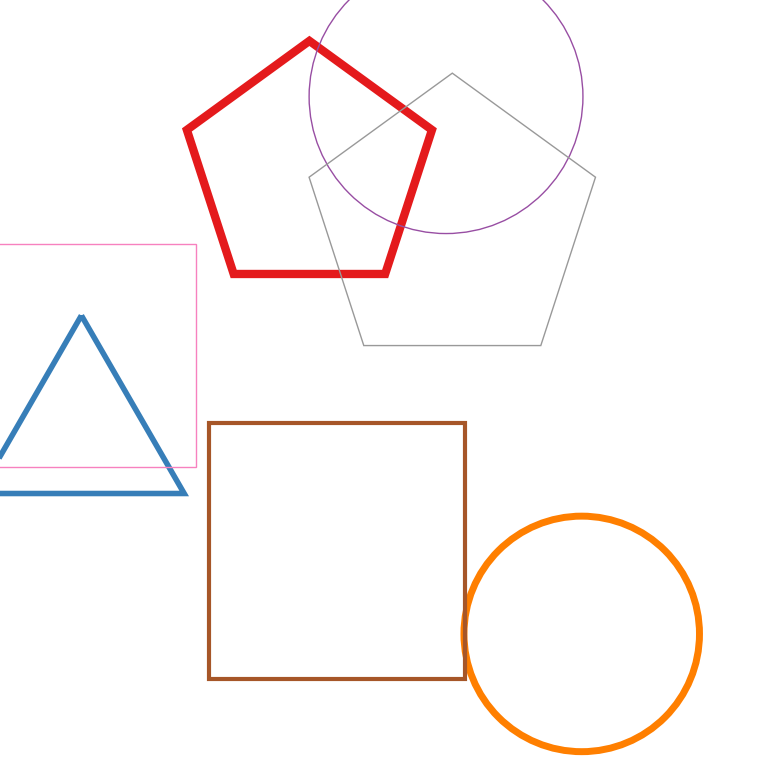[{"shape": "pentagon", "thickness": 3, "radius": 0.84, "center": [0.402, 0.78]}, {"shape": "triangle", "thickness": 2, "radius": 0.77, "center": [0.106, 0.436]}, {"shape": "circle", "thickness": 0.5, "radius": 0.89, "center": [0.579, 0.874]}, {"shape": "circle", "thickness": 2.5, "radius": 0.76, "center": [0.755, 0.177]}, {"shape": "square", "thickness": 1.5, "radius": 0.83, "center": [0.437, 0.284]}, {"shape": "square", "thickness": 0.5, "radius": 0.72, "center": [0.11, 0.538]}, {"shape": "pentagon", "thickness": 0.5, "radius": 0.98, "center": [0.587, 0.709]}]